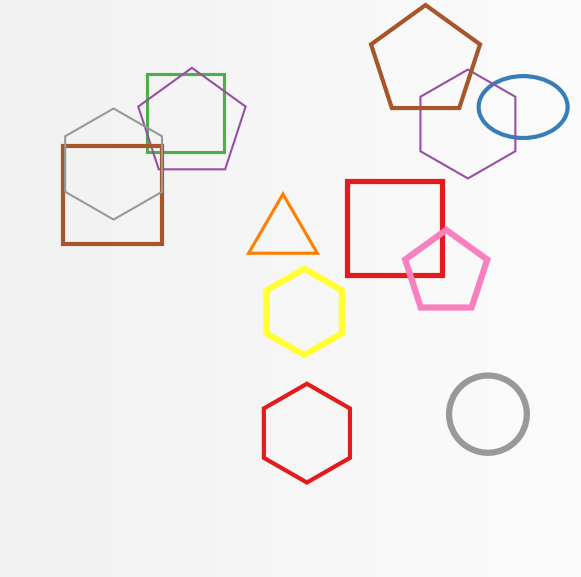[{"shape": "hexagon", "thickness": 2, "radius": 0.43, "center": [0.528, 0.249]}, {"shape": "square", "thickness": 2.5, "radius": 0.41, "center": [0.679, 0.604]}, {"shape": "oval", "thickness": 2, "radius": 0.38, "center": [0.9, 0.814]}, {"shape": "square", "thickness": 1.5, "radius": 0.33, "center": [0.319, 0.804]}, {"shape": "hexagon", "thickness": 1, "radius": 0.47, "center": [0.805, 0.784]}, {"shape": "pentagon", "thickness": 1, "radius": 0.49, "center": [0.33, 0.785]}, {"shape": "triangle", "thickness": 1.5, "radius": 0.34, "center": [0.487, 0.595]}, {"shape": "hexagon", "thickness": 3, "radius": 0.37, "center": [0.523, 0.459]}, {"shape": "pentagon", "thickness": 2, "radius": 0.49, "center": [0.732, 0.892]}, {"shape": "square", "thickness": 2, "radius": 0.42, "center": [0.194, 0.661]}, {"shape": "pentagon", "thickness": 3, "radius": 0.37, "center": [0.768, 0.527]}, {"shape": "hexagon", "thickness": 1, "radius": 0.48, "center": [0.195, 0.715]}, {"shape": "circle", "thickness": 3, "radius": 0.33, "center": [0.839, 0.282]}]